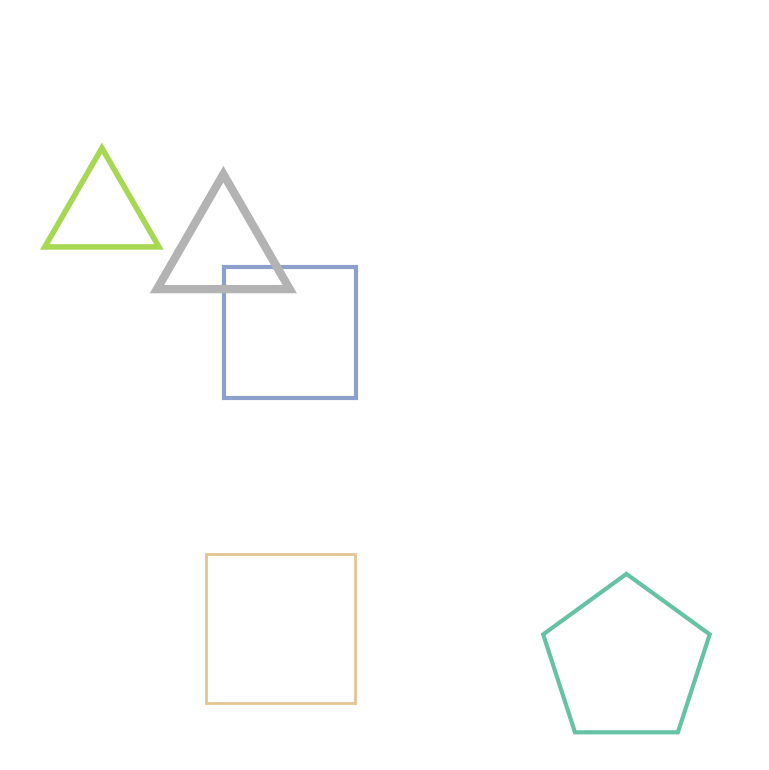[{"shape": "pentagon", "thickness": 1.5, "radius": 0.57, "center": [0.814, 0.141]}, {"shape": "square", "thickness": 1.5, "radius": 0.43, "center": [0.376, 0.568]}, {"shape": "triangle", "thickness": 2, "radius": 0.43, "center": [0.132, 0.722]}, {"shape": "square", "thickness": 1, "radius": 0.48, "center": [0.364, 0.183]}, {"shape": "triangle", "thickness": 3, "radius": 0.5, "center": [0.29, 0.674]}]